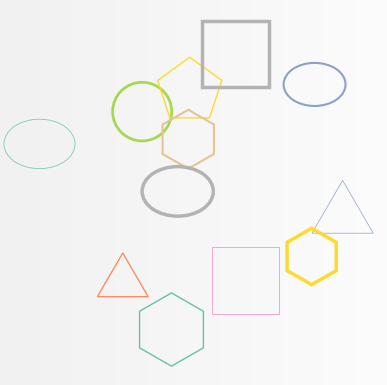[{"shape": "oval", "thickness": 0.5, "radius": 0.46, "center": [0.102, 0.626]}, {"shape": "hexagon", "thickness": 1, "radius": 0.48, "center": [0.443, 0.144]}, {"shape": "triangle", "thickness": 1, "radius": 0.38, "center": [0.317, 0.267]}, {"shape": "oval", "thickness": 1.5, "radius": 0.4, "center": [0.812, 0.781]}, {"shape": "triangle", "thickness": 0.5, "radius": 0.46, "center": [0.884, 0.44]}, {"shape": "square", "thickness": 0.5, "radius": 0.43, "center": [0.634, 0.272]}, {"shape": "circle", "thickness": 2, "radius": 0.38, "center": [0.367, 0.71]}, {"shape": "pentagon", "thickness": 1, "radius": 0.44, "center": [0.49, 0.764]}, {"shape": "hexagon", "thickness": 2.5, "radius": 0.37, "center": [0.804, 0.334]}, {"shape": "hexagon", "thickness": 1.5, "radius": 0.38, "center": [0.486, 0.638]}, {"shape": "oval", "thickness": 2.5, "radius": 0.46, "center": [0.459, 0.503]}, {"shape": "square", "thickness": 2.5, "radius": 0.43, "center": [0.607, 0.86]}]